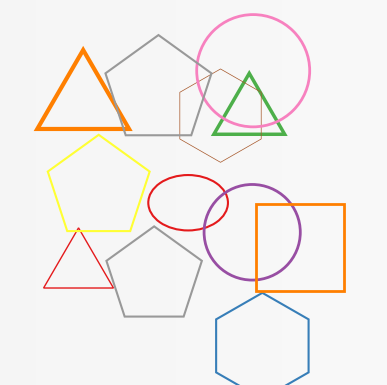[{"shape": "oval", "thickness": 1.5, "radius": 0.51, "center": [0.485, 0.473]}, {"shape": "triangle", "thickness": 1, "radius": 0.52, "center": [0.203, 0.304]}, {"shape": "hexagon", "thickness": 1.5, "radius": 0.69, "center": [0.677, 0.102]}, {"shape": "triangle", "thickness": 2.5, "radius": 0.53, "center": [0.643, 0.704]}, {"shape": "circle", "thickness": 2, "radius": 0.62, "center": [0.651, 0.397]}, {"shape": "square", "thickness": 2, "radius": 0.57, "center": [0.773, 0.357]}, {"shape": "triangle", "thickness": 3, "radius": 0.68, "center": [0.215, 0.733]}, {"shape": "pentagon", "thickness": 1.5, "radius": 0.69, "center": [0.255, 0.512]}, {"shape": "hexagon", "thickness": 0.5, "radius": 0.61, "center": [0.569, 0.7]}, {"shape": "circle", "thickness": 2, "radius": 0.73, "center": [0.653, 0.816]}, {"shape": "pentagon", "thickness": 1.5, "radius": 0.65, "center": [0.398, 0.282]}, {"shape": "pentagon", "thickness": 1.5, "radius": 0.72, "center": [0.409, 0.765]}]